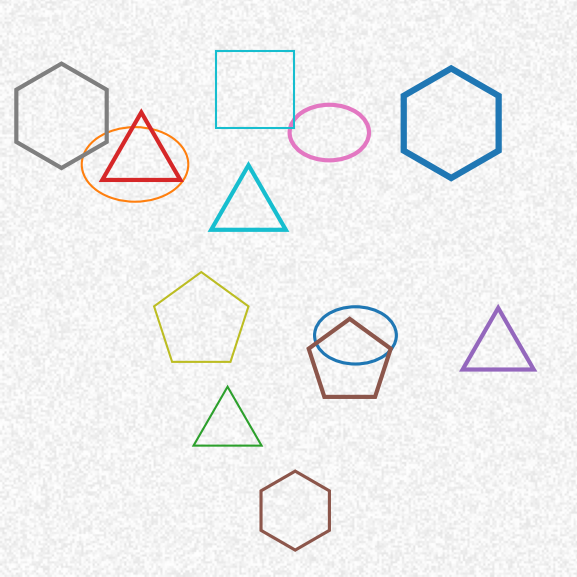[{"shape": "oval", "thickness": 1.5, "radius": 0.35, "center": [0.616, 0.418]}, {"shape": "hexagon", "thickness": 3, "radius": 0.47, "center": [0.781, 0.786]}, {"shape": "oval", "thickness": 1, "radius": 0.46, "center": [0.234, 0.714]}, {"shape": "triangle", "thickness": 1, "radius": 0.34, "center": [0.394, 0.261]}, {"shape": "triangle", "thickness": 2, "radius": 0.39, "center": [0.245, 0.727]}, {"shape": "triangle", "thickness": 2, "radius": 0.36, "center": [0.863, 0.395]}, {"shape": "hexagon", "thickness": 1.5, "radius": 0.34, "center": [0.511, 0.115]}, {"shape": "pentagon", "thickness": 2, "radius": 0.37, "center": [0.606, 0.372]}, {"shape": "oval", "thickness": 2, "radius": 0.34, "center": [0.57, 0.77]}, {"shape": "hexagon", "thickness": 2, "radius": 0.45, "center": [0.107, 0.799]}, {"shape": "pentagon", "thickness": 1, "radius": 0.43, "center": [0.349, 0.442]}, {"shape": "triangle", "thickness": 2, "radius": 0.37, "center": [0.43, 0.639]}, {"shape": "square", "thickness": 1, "radius": 0.34, "center": [0.441, 0.844]}]